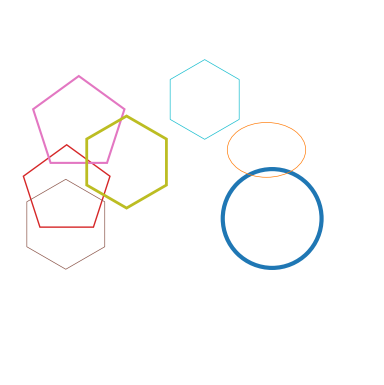[{"shape": "circle", "thickness": 3, "radius": 0.64, "center": [0.707, 0.432]}, {"shape": "oval", "thickness": 0.5, "radius": 0.51, "center": [0.692, 0.611]}, {"shape": "pentagon", "thickness": 1, "radius": 0.59, "center": [0.173, 0.506]}, {"shape": "hexagon", "thickness": 0.5, "radius": 0.58, "center": [0.171, 0.417]}, {"shape": "pentagon", "thickness": 1.5, "radius": 0.62, "center": [0.205, 0.678]}, {"shape": "hexagon", "thickness": 2, "radius": 0.6, "center": [0.329, 0.579]}, {"shape": "hexagon", "thickness": 0.5, "radius": 0.52, "center": [0.532, 0.742]}]